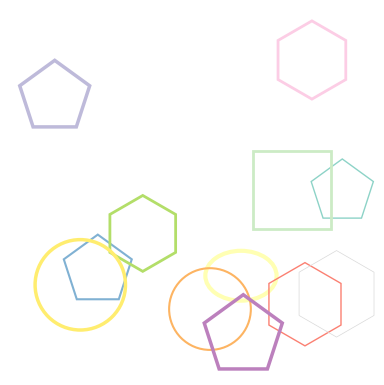[{"shape": "pentagon", "thickness": 1, "radius": 0.42, "center": [0.889, 0.502]}, {"shape": "oval", "thickness": 3, "radius": 0.46, "center": [0.626, 0.284]}, {"shape": "pentagon", "thickness": 2.5, "radius": 0.48, "center": [0.142, 0.748]}, {"shape": "hexagon", "thickness": 1, "radius": 0.54, "center": [0.792, 0.21]}, {"shape": "pentagon", "thickness": 1.5, "radius": 0.46, "center": [0.254, 0.298]}, {"shape": "circle", "thickness": 1.5, "radius": 0.53, "center": [0.545, 0.197]}, {"shape": "hexagon", "thickness": 2, "radius": 0.49, "center": [0.371, 0.394]}, {"shape": "hexagon", "thickness": 2, "radius": 0.51, "center": [0.81, 0.844]}, {"shape": "hexagon", "thickness": 0.5, "radius": 0.56, "center": [0.874, 0.237]}, {"shape": "pentagon", "thickness": 2.5, "radius": 0.53, "center": [0.632, 0.128]}, {"shape": "square", "thickness": 2, "radius": 0.51, "center": [0.757, 0.507]}, {"shape": "circle", "thickness": 2.5, "radius": 0.59, "center": [0.209, 0.26]}]